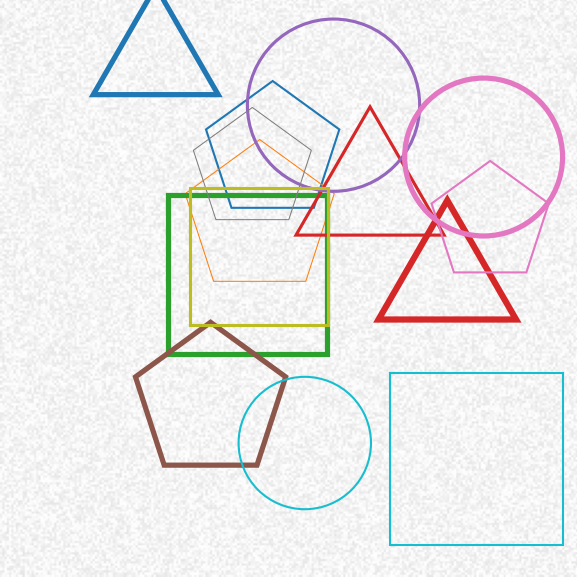[{"shape": "triangle", "thickness": 2.5, "radius": 0.62, "center": [0.27, 0.898]}, {"shape": "pentagon", "thickness": 1, "radius": 0.61, "center": [0.472, 0.737]}, {"shape": "pentagon", "thickness": 0.5, "radius": 0.68, "center": [0.45, 0.622]}, {"shape": "square", "thickness": 2.5, "radius": 0.69, "center": [0.428, 0.524]}, {"shape": "triangle", "thickness": 1.5, "radius": 0.74, "center": [0.641, 0.666]}, {"shape": "triangle", "thickness": 3, "radius": 0.69, "center": [0.775, 0.515]}, {"shape": "circle", "thickness": 1.5, "radius": 0.75, "center": [0.578, 0.817]}, {"shape": "pentagon", "thickness": 2.5, "radius": 0.68, "center": [0.365, 0.304]}, {"shape": "circle", "thickness": 2.5, "radius": 0.68, "center": [0.837, 0.727]}, {"shape": "pentagon", "thickness": 1, "radius": 0.53, "center": [0.849, 0.614]}, {"shape": "pentagon", "thickness": 0.5, "radius": 0.54, "center": [0.437, 0.706]}, {"shape": "square", "thickness": 1.5, "radius": 0.6, "center": [0.448, 0.555]}, {"shape": "square", "thickness": 1, "radius": 0.75, "center": [0.826, 0.204]}, {"shape": "circle", "thickness": 1, "radius": 0.57, "center": [0.528, 0.232]}]